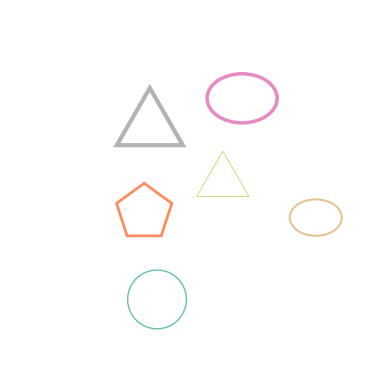[{"shape": "circle", "thickness": 1, "radius": 0.38, "center": [0.408, 0.222]}, {"shape": "pentagon", "thickness": 2, "radius": 0.38, "center": [0.374, 0.449]}, {"shape": "oval", "thickness": 2.5, "radius": 0.46, "center": [0.629, 0.745]}, {"shape": "triangle", "thickness": 0.5, "radius": 0.39, "center": [0.579, 0.529]}, {"shape": "oval", "thickness": 1.5, "radius": 0.34, "center": [0.82, 0.435]}, {"shape": "triangle", "thickness": 3, "radius": 0.49, "center": [0.389, 0.672]}]